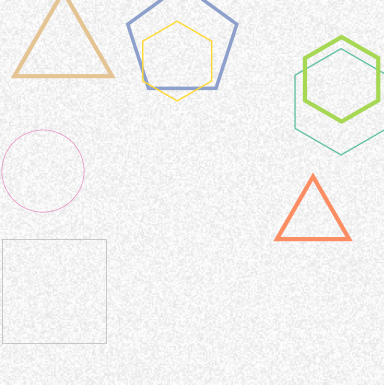[{"shape": "hexagon", "thickness": 1, "radius": 0.69, "center": [0.886, 0.736]}, {"shape": "triangle", "thickness": 3, "radius": 0.54, "center": [0.813, 0.433]}, {"shape": "pentagon", "thickness": 2.5, "radius": 0.74, "center": [0.473, 0.891]}, {"shape": "circle", "thickness": 0.5, "radius": 0.53, "center": [0.112, 0.556]}, {"shape": "hexagon", "thickness": 3, "radius": 0.55, "center": [0.887, 0.794]}, {"shape": "hexagon", "thickness": 1, "radius": 0.52, "center": [0.46, 0.841]}, {"shape": "triangle", "thickness": 3, "radius": 0.73, "center": [0.164, 0.875]}, {"shape": "square", "thickness": 0.5, "radius": 0.67, "center": [0.14, 0.244]}]